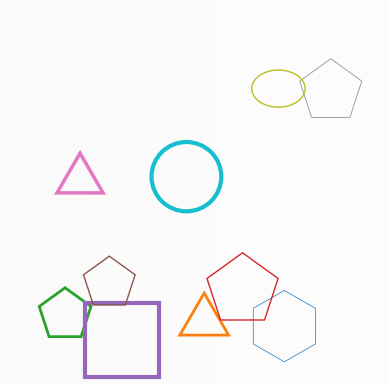[{"shape": "hexagon", "thickness": 0.5, "radius": 0.46, "center": [0.734, 0.153]}, {"shape": "triangle", "thickness": 2, "radius": 0.36, "center": [0.527, 0.166]}, {"shape": "pentagon", "thickness": 2, "radius": 0.35, "center": [0.168, 0.182]}, {"shape": "pentagon", "thickness": 1, "radius": 0.48, "center": [0.626, 0.247]}, {"shape": "square", "thickness": 3, "radius": 0.48, "center": [0.315, 0.116]}, {"shape": "pentagon", "thickness": 1, "radius": 0.35, "center": [0.282, 0.265]}, {"shape": "triangle", "thickness": 2.5, "radius": 0.34, "center": [0.207, 0.533]}, {"shape": "pentagon", "thickness": 0.5, "radius": 0.42, "center": [0.854, 0.763]}, {"shape": "oval", "thickness": 1, "radius": 0.34, "center": [0.718, 0.77]}, {"shape": "circle", "thickness": 3, "radius": 0.45, "center": [0.481, 0.541]}]